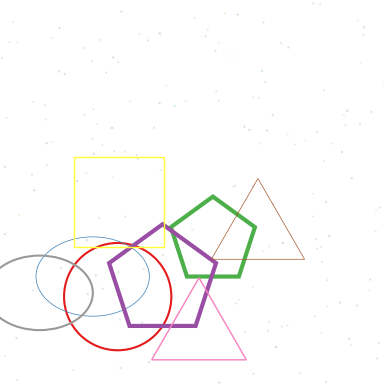[{"shape": "circle", "thickness": 1.5, "radius": 0.7, "center": [0.306, 0.23]}, {"shape": "oval", "thickness": 0.5, "radius": 0.74, "center": [0.241, 0.282]}, {"shape": "pentagon", "thickness": 3, "radius": 0.57, "center": [0.553, 0.375]}, {"shape": "pentagon", "thickness": 3, "radius": 0.73, "center": [0.422, 0.272]}, {"shape": "square", "thickness": 1, "radius": 0.58, "center": [0.308, 0.476]}, {"shape": "triangle", "thickness": 0.5, "radius": 0.7, "center": [0.67, 0.396]}, {"shape": "triangle", "thickness": 1, "radius": 0.71, "center": [0.517, 0.136]}, {"shape": "oval", "thickness": 1.5, "radius": 0.69, "center": [0.103, 0.239]}]